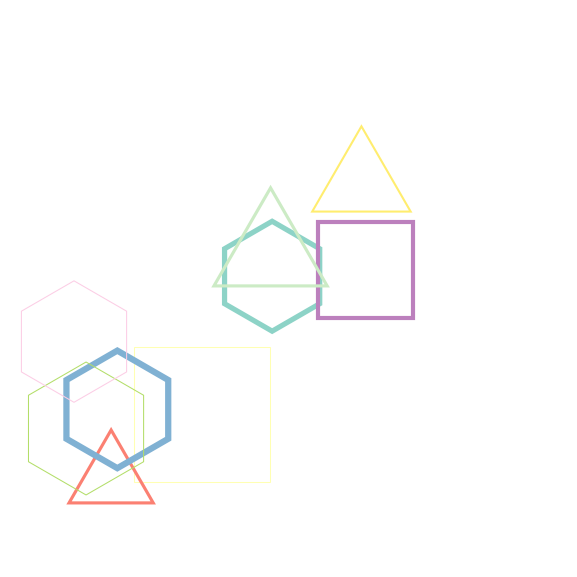[{"shape": "hexagon", "thickness": 2.5, "radius": 0.48, "center": [0.471, 0.521]}, {"shape": "square", "thickness": 0.5, "radius": 0.59, "center": [0.35, 0.281]}, {"shape": "triangle", "thickness": 1.5, "radius": 0.42, "center": [0.192, 0.17]}, {"shape": "hexagon", "thickness": 3, "radius": 0.51, "center": [0.203, 0.29]}, {"shape": "hexagon", "thickness": 0.5, "radius": 0.58, "center": [0.149, 0.257]}, {"shape": "hexagon", "thickness": 0.5, "radius": 0.53, "center": [0.128, 0.408]}, {"shape": "square", "thickness": 2, "radius": 0.42, "center": [0.633, 0.531]}, {"shape": "triangle", "thickness": 1.5, "radius": 0.57, "center": [0.469, 0.561]}, {"shape": "triangle", "thickness": 1, "radius": 0.49, "center": [0.626, 0.682]}]